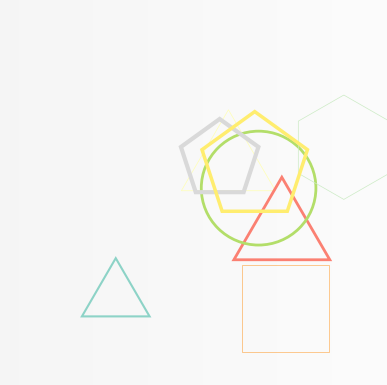[{"shape": "triangle", "thickness": 1.5, "radius": 0.5, "center": [0.299, 0.229]}, {"shape": "triangle", "thickness": 0.5, "radius": 0.7, "center": [0.589, 0.575]}, {"shape": "triangle", "thickness": 2, "radius": 0.71, "center": [0.727, 0.397]}, {"shape": "square", "thickness": 0.5, "radius": 0.56, "center": [0.737, 0.199]}, {"shape": "circle", "thickness": 2, "radius": 0.74, "center": [0.667, 0.511]}, {"shape": "pentagon", "thickness": 3, "radius": 0.53, "center": [0.567, 0.586]}, {"shape": "hexagon", "thickness": 0.5, "radius": 0.68, "center": [0.887, 0.618]}, {"shape": "pentagon", "thickness": 2.5, "radius": 0.72, "center": [0.657, 0.567]}]